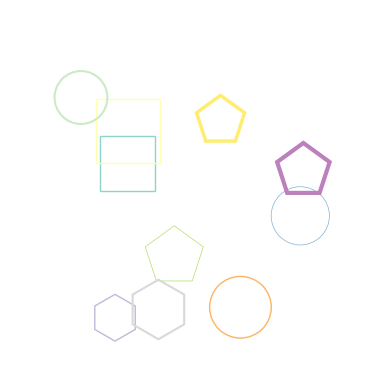[{"shape": "square", "thickness": 1, "radius": 0.36, "center": [0.331, 0.574]}, {"shape": "square", "thickness": 1, "radius": 0.41, "center": [0.333, 0.66]}, {"shape": "hexagon", "thickness": 1, "radius": 0.3, "center": [0.299, 0.175]}, {"shape": "circle", "thickness": 0.5, "radius": 0.38, "center": [0.78, 0.439]}, {"shape": "circle", "thickness": 1, "radius": 0.4, "center": [0.625, 0.202]}, {"shape": "pentagon", "thickness": 0.5, "radius": 0.4, "center": [0.453, 0.334]}, {"shape": "hexagon", "thickness": 1.5, "radius": 0.39, "center": [0.411, 0.196]}, {"shape": "pentagon", "thickness": 3, "radius": 0.36, "center": [0.788, 0.557]}, {"shape": "circle", "thickness": 1.5, "radius": 0.34, "center": [0.21, 0.747]}, {"shape": "pentagon", "thickness": 2.5, "radius": 0.33, "center": [0.573, 0.687]}]